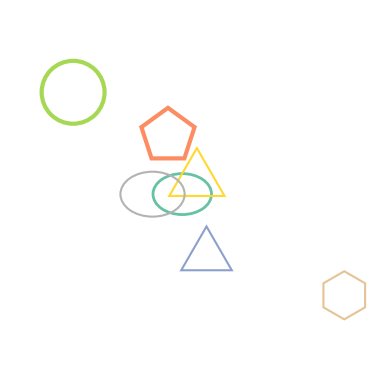[{"shape": "oval", "thickness": 2, "radius": 0.38, "center": [0.473, 0.496]}, {"shape": "pentagon", "thickness": 3, "radius": 0.36, "center": [0.436, 0.647]}, {"shape": "triangle", "thickness": 1.5, "radius": 0.38, "center": [0.536, 0.336]}, {"shape": "circle", "thickness": 3, "radius": 0.41, "center": [0.19, 0.76]}, {"shape": "triangle", "thickness": 1.5, "radius": 0.41, "center": [0.511, 0.532]}, {"shape": "hexagon", "thickness": 1.5, "radius": 0.31, "center": [0.894, 0.233]}, {"shape": "oval", "thickness": 1.5, "radius": 0.42, "center": [0.396, 0.496]}]